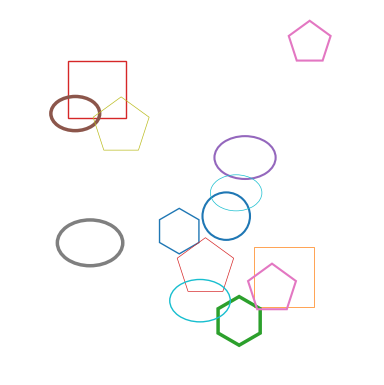[{"shape": "hexagon", "thickness": 1, "radius": 0.3, "center": [0.466, 0.4]}, {"shape": "circle", "thickness": 1.5, "radius": 0.31, "center": [0.588, 0.439]}, {"shape": "square", "thickness": 0.5, "radius": 0.39, "center": [0.738, 0.281]}, {"shape": "hexagon", "thickness": 2.5, "radius": 0.32, "center": [0.621, 0.166]}, {"shape": "square", "thickness": 1, "radius": 0.37, "center": [0.253, 0.767]}, {"shape": "pentagon", "thickness": 0.5, "radius": 0.39, "center": [0.534, 0.306]}, {"shape": "oval", "thickness": 1.5, "radius": 0.4, "center": [0.636, 0.591]}, {"shape": "oval", "thickness": 2.5, "radius": 0.32, "center": [0.195, 0.705]}, {"shape": "pentagon", "thickness": 1.5, "radius": 0.33, "center": [0.706, 0.25]}, {"shape": "pentagon", "thickness": 1.5, "radius": 0.29, "center": [0.804, 0.889]}, {"shape": "oval", "thickness": 2.5, "radius": 0.42, "center": [0.234, 0.369]}, {"shape": "pentagon", "thickness": 0.5, "radius": 0.38, "center": [0.315, 0.672]}, {"shape": "oval", "thickness": 0.5, "radius": 0.33, "center": [0.613, 0.499]}, {"shape": "oval", "thickness": 1, "radius": 0.39, "center": [0.52, 0.219]}]